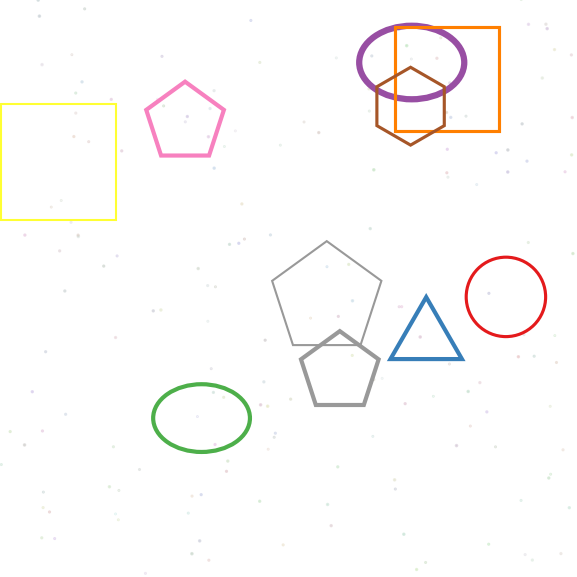[{"shape": "circle", "thickness": 1.5, "radius": 0.34, "center": [0.876, 0.485]}, {"shape": "triangle", "thickness": 2, "radius": 0.36, "center": [0.738, 0.413]}, {"shape": "oval", "thickness": 2, "radius": 0.42, "center": [0.349, 0.275]}, {"shape": "oval", "thickness": 3, "radius": 0.45, "center": [0.713, 0.891]}, {"shape": "square", "thickness": 1.5, "radius": 0.45, "center": [0.773, 0.863]}, {"shape": "square", "thickness": 1, "radius": 0.5, "center": [0.102, 0.719]}, {"shape": "hexagon", "thickness": 1.5, "radius": 0.34, "center": [0.711, 0.815]}, {"shape": "pentagon", "thickness": 2, "radius": 0.35, "center": [0.32, 0.787]}, {"shape": "pentagon", "thickness": 2, "radius": 0.35, "center": [0.588, 0.355]}, {"shape": "pentagon", "thickness": 1, "radius": 0.5, "center": [0.566, 0.482]}]